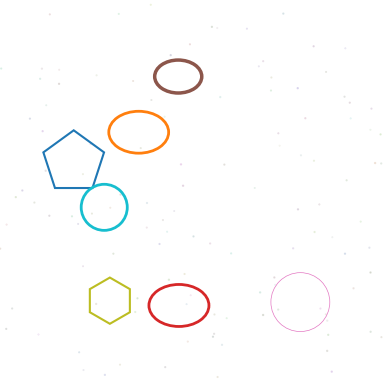[{"shape": "pentagon", "thickness": 1.5, "radius": 0.41, "center": [0.191, 0.579]}, {"shape": "oval", "thickness": 2, "radius": 0.39, "center": [0.36, 0.657]}, {"shape": "oval", "thickness": 2, "radius": 0.39, "center": [0.465, 0.207]}, {"shape": "oval", "thickness": 2.5, "radius": 0.31, "center": [0.463, 0.801]}, {"shape": "circle", "thickness": 0.5, "radius": 0.38, "center": [0.78, 0.215]}, {"shape": "hexagon", "thickness": 1.5, "radius": 0.3, "center": [0.285, 0.219]}, {"shape": "circle", "thickness": 2, "radius": 0.3, "center": [0.271, 0.461]}]